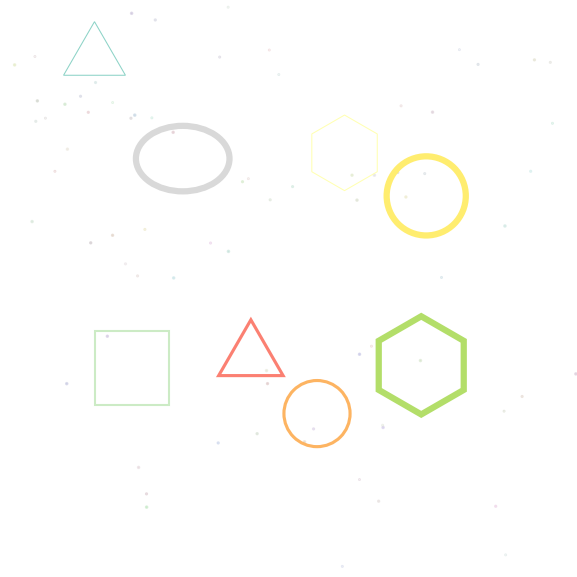[{"shape": "triangle", "thickness": 0.5, "radius": 0.31, "center": [0.164, 0.9]}, {"shape": "hexagon", "thickness": 0.5, "radius": 0.33, "center": [0.597, 0.734]}, {"shape": "triangle", "thickness": 1.5, "radius": 0.32, "center": [0.434, 0.381]}, {"shape": "circle", "thickness": 1.5, "radius": 0.29, "center": [0.549, 0.283]}, {"shape": "hexagon", "thickness": 3, "radius": 0.42, "center": [0.729, 0.366]}, {"shape": "oval", "thickness": 3, "radius": 0.41, "center": [0.316, 0.725]}, {"shape": "square", "thickness": 1, "radius": 0.32, "center": [0.229, 0.362]}, {"shape": "circle", "thickness": 3, "radius": 0.34, "center": [0.738, 0.66]}]